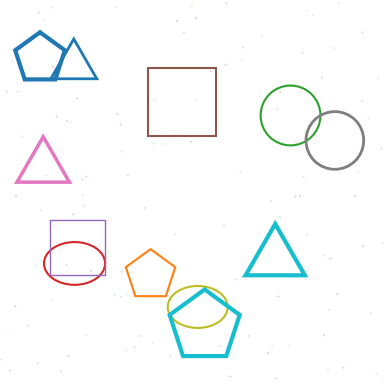[{"shape": "triangle", "thickness": 2, "radius": 0.34, "center": [0.192, 0.83]}, {"shape": "pentagon", "thickness": 3, "radius": 0.34, "center": [0.104, 0.848]}, {"shape": "pentagon", "thickness": 1.5, "radius": 0.34, "center": [0.391, 0.285]}, {"shape": "circle", "thickness": 1.5, "radius": 0.39, "center": [0.755, 0.7]}, {"shape": "oval", "thickness": 1.5, "radius": 0.4, "center": [0.194, 0.316]}, {"shape": "square", "thickness": 1, "radius": 0.36, "center": [0.202, 0.357]}, {"shape": "square", "thickness": 1.5, "radius": 0.45, "center": [0.473, 0.735]}, {"shape": "triangle", "thickness": 2.5, "radius": 0.39, "center": [0.112, 0.566]}, {"shape": "circle", "thickness": 2, "radius": 0.37, "center": [0.87, 0.635]}, {"shape": "oval", "thickness": 1.5, "radius": 0.39, "center": [0.514, 0.203]}, {"shape": "triangle", "thickness": 3, "radius": 0.44, "center": [0.715, 0.329]}, {"shape": "pentagon", "thickness": 3, "radius": 0.48, "center": [0.532, 0.153]}]